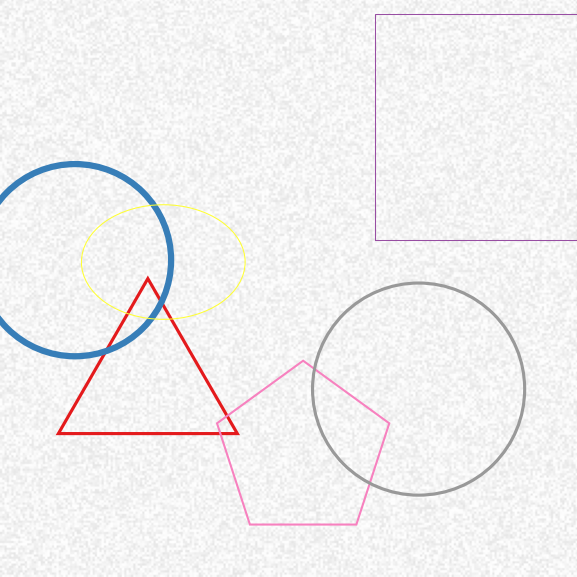[{"shape": "triangle", "thickness": 1.5, "radius": 0.89, "center": [0.256, 0.338]}, {"shape": "circle", "thickness": 3, "radius": 0.83, "center": [0.13, 0.549]}, {"shape": "square", "thickness": 0.5, "radius": 0.98, "center": [0.846, 0.779]}, {"shape": "oval", "thickness": 0.5, "radius": 0.71, "center": [0.283, 0.545]}, {"shape": "pentagon", "thickness": 1, "radius": 0.78, "center": [0.525, 0.218]}, {"shape": "circle", "thickness": 1.5, "radius": 0.92, "center": [0.725, 0.325]}]